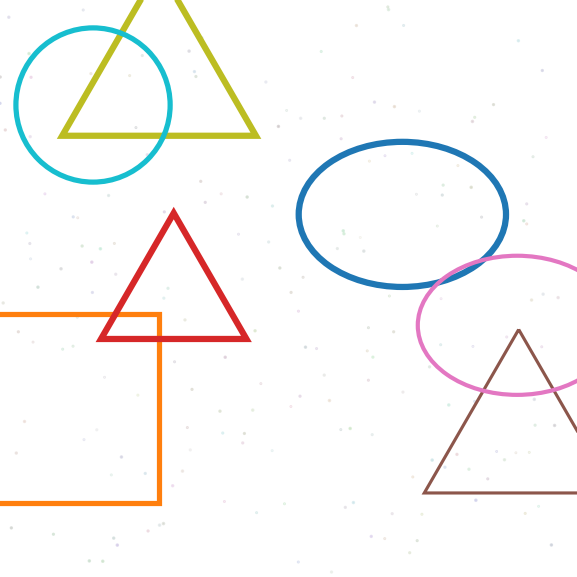[{"shape": "oval", "thickness": 3, "radius": 0.9, "center": [0.697, 0.628]}, {"shape": "square", "thickness": 2.5, "radius": 0.82, "center": [0.112, 0.292]}, {"shape": "triangle", "thickness": 3, "radius": 0.73, "center": [0.301, 0.485]}, {"shape": "triangle", "thickness": 1.5, "radius": 0.94, "center": [0.898, 0.24]}, {"shape": "oval", "thickness": 2, "radius": 0.86, "center": [0.896, 0.436]}, {"shape": "triangle", "thickness": 3, "radius": 0.97, "center": [0.275, 0.861]}, {"shape": "circle", "thickness": 2.5, "radius": 0.67, "center": [0.161, 0.817]}]